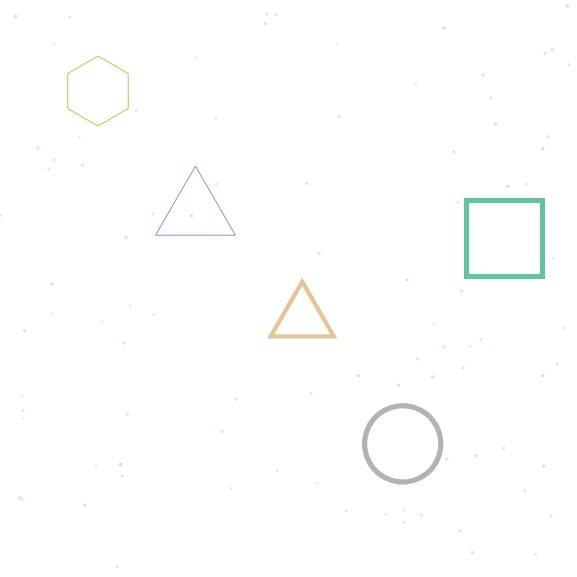[{"shape": "square", "thickness": 2.5, "radius": 0.33, "center": [0.872, 0.587]}, {"shape": "triangle", "thickness": 0.5, "radius": 0.4, "center": [0.338, 0.632]}, {"shape": "hexagon", "thickness": 0.5, "radius": 0.3, "center": [0.17, 0.842]}, {"shape": "triangle", "thickness": 2, "radius": 0.32, "center": [0.523, 0.448]}, {"shape": "circle", "thickness": 2.5, "radius": 0.33, "center": [0.697, 0.231]}]